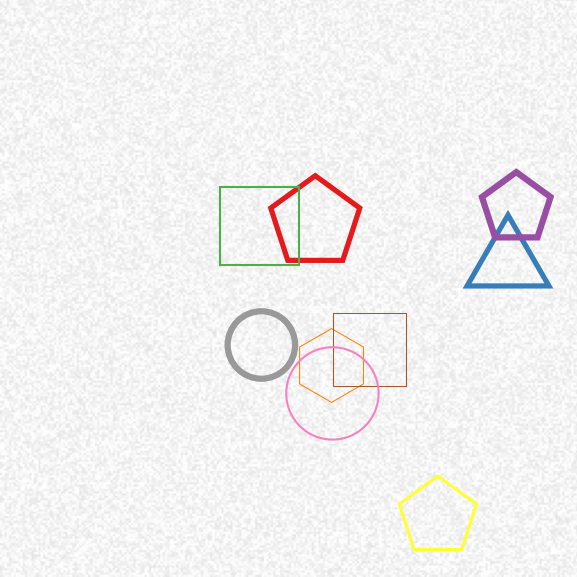[{"shape": "pentagon", "thickness": 2.5, "radius": 0.41, "center": [0.546, 0.614]}, {"shape": "triangle", "thickness": 2.5, "radius": 0.41, "center": [0.88, 0.545]}, {"shape": "square", "thickness": 1, "radius": 0.34, "center": [0.449, 0.608]}, {"shape": "pentagon", "thickness": 3, "radius": 0.31, "center": [0.894, 0.639]}, {"shape": "hexagon", "thickness": 0.5, "radius": 0.32, "center": [0.574, 0.366]}, {"shape": "pentagon", "thickness": 1.5, "radius": 0.35, "center": [0.758, 0.104]}, {"shape": "square", "thickness": 0.5, "radius": 0.32, "center": [0.639, 0.393]}, {"shape": "circle", "thickness": 1, "radius": 0.4, "center": [0.576, 0.318]}, {"shape": "circle", "thickness": 3, "radius": 0.29, "center": [0.453, 0.402]}]